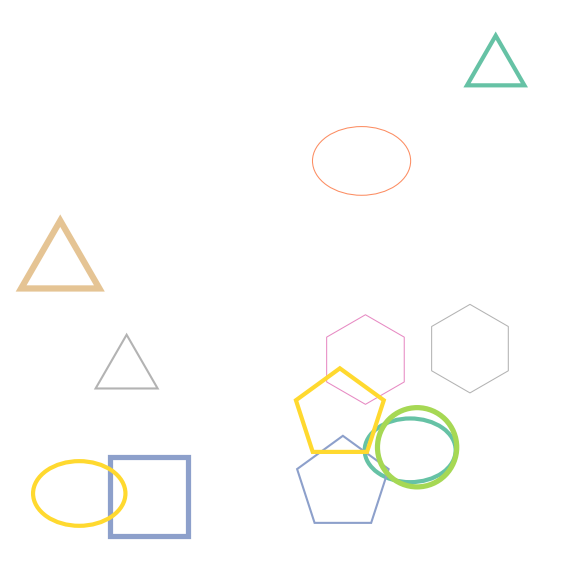[{"shape": "triangle", "thickness": 2, "radius": 0.29, "center": [0.858, 0.88]}, {"shape": "oval", "thickness": 2, "radius": 0.39, "center": [0.71, 0.219]}, {"shape": "oval", "thickness": 0.5, "radius": 0.42, "center": [0.626, 0.72]}, {"shape": "pentagon", "thickness": 1, "radius": 0.42, "center": [0.594, 0.161]}, {"shape": "square", "thickness": 2.5, "radius": 0.34, "center": [0.258, 0.139]}, {"shape": "hexagon", "thickness": 0.5, "radius": 0.39, "center": [0.633, 0.377]}, {"shape": "circle", "thickness": 2.5, "radius": 0.34, "center": [0.722, 0.225]}, {"shape": "oval", "thickness": 2, "radius": 0.4, "center": [0.137, 0.145]}, {"shape": "pentagon", "thickness": 2, "radius": 0.4, "center": [0.589, 0.281]}, {"shape": "triangle", "thickness": 3, "radius": 0.39, "center": [0.104, 0.539]}, {"shape": "hexagon", "thickness": 0.5, "radius": 0.38, "center": [0.814, 0.395]}, {"shape": "triangle", "thickness": 1, "radius": 0.31, "center": [0.219, 0.357]}]